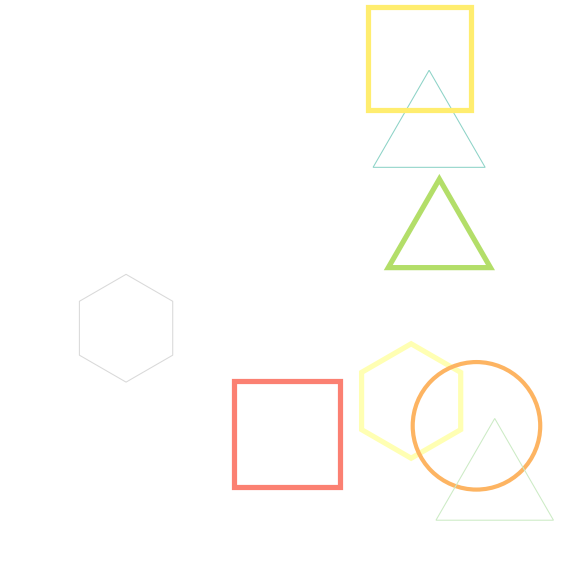[{"shape": "triangle", "thickness": 0.5, "radius": 0.56, "center": [0.743, 0.765]}, {"shape": "hexagon", "thickness": 2.5, "radius": 0.5, "center": [0.712, 0.305]}, {"shape": "square", "thickness": 2.5, "radius": 0.46, "center": [0.497, 0.248]}, {"shape": "circle", "thickness": 2, "radius": 0.55, "center": [0.825, 0.262]}, {"shape": "triangle", "thickness": 2.5, "radius": 0.51, "center": [0.761, 0.587]}, {"shape": "hexagon", "thickness": 0.5, "radius": 0.47, "center": [0.218, 0.431]}, {"shape": "triangle", "thickness": 0.5, "radius": 0.59, "center": [0.857, 0.157]}, {"shape": "square", "thickness": 2.5, "radius": 0.45, "center": [0.726, 0.898]}]